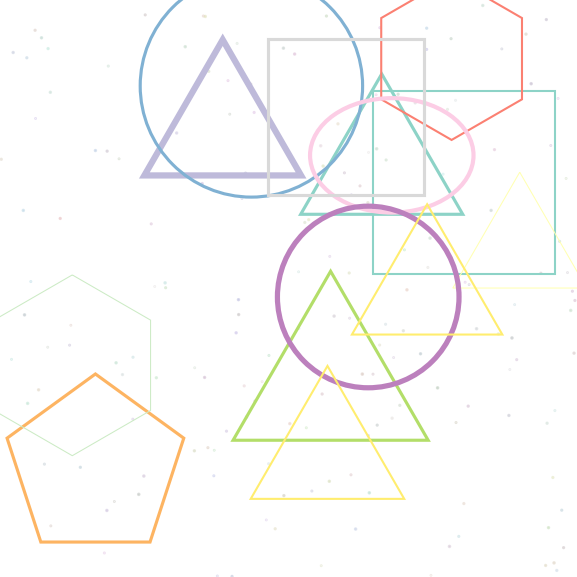[{"shape": "triangle", "thickness": 1.5, "radius": 0.81, "center": [0.661, 0.709]}, {"shape": "square", "thickness": 1, "radius": 0.79, "center": [0.803, 0.683]}, {"shape": "triangle", "thickness": 0.5, "radius": 0.67, "center": [0.9, 0.567]}, {"shape": "triangle", "thickness": 3, "radius": 0.78, "center": [0.386, 0.774]}, {"shape": "hexagon", "thickness": 1, "radius": 0.7, "center": [0.782, 0.898]}, {"shape": "circle", "thickness": 1.5, "radius": 0.96, "center": [0.435, 0.85]}, {"shape": "pentagon", "thickness": 1.5, "radius": 0.8, "center": [0.165, 0.191]}, {"shape": "triangle", "thickness": 1.5, "radius": 0.98, "center": [0.572, 0.334]}, {"shape": "oval", "thickness": 2, "radius": 0.71, "center": [0.678, 0.73]}, {"shape": "square", "thickness": 1.5, "radius": 0.68, "center": [0.6, 0.797]}, {"shape": "circle", "thickness": 2.5, "radius": 0.79, "center": [0.638, 0.485]}, {"shape": "hexagon", "thickness": 0.5, "radius": 0.78, "center": [0.125, 0.367]}, {"shape": "triangle", "thickness": 1, "radius": 0.77, "center": [0.567, 0.212]}, {"shape": "triangle", "thickness": 1, "radius": 0.75, "center": [0.74, 0.495]}]